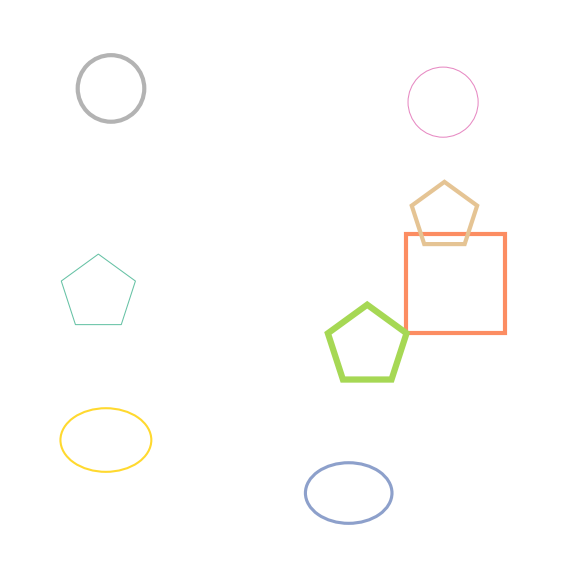[{"shape": "pentagon", "thickness": 0.5, "radius": 0.34, "center": [0.17, 0.492]}, {"shape": "square", "thickness": 2, "radius": 0.43, "center": [0.789, 0.508]}, {"shape": "oval", "thickness": 1.5, "radius": 0.37, "center": [0.604, 0.145]}, {"shape": "circle", "thickness": 0.5, "radius": 0.3, "center": [0.767, 0.822]}, {"shape": "pentagon", "thickness": 3, "radius": 0.36, "center": [0.636, 0.4]}, {"shape": "oval", "thickness": 1, "radius": 0.39, "center": [0.183, 0.237]}, {"shape": "pentagon", "thickness": 2, "radius": 0.3, "center": [0.77, 0.625]}, {"shape": "circle", "thickness": 2, "radius": 0.29, "center": [0.192, 0.846]}]